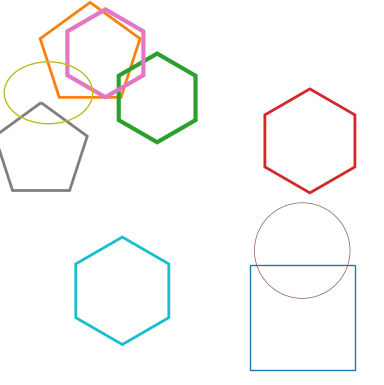[{"shape": "square", "thickness": 1, "radius": 0.68, "center": [0.785, 0.174]}, {"shape": "pentagon", "thickness": 2, "radius": 0.68, "center": [0.234, 0.857]}, {"shape": "hexagon", "thickness": 3, "radius": 0.58, "center": [0.408, 0.746]}, {"shape": "hexagon", "thickness": 2, "radius": 0.68, "center": [0.805, 0.634]}, {"shape": "circle", "thickness": 0.5, "radius": 0.62, "center": [0.785, 0.349]}, {"shape": "hexagon", "thickness": 3, "radius": 0.57, "center": [0.274, 0.862]}, {"shape": "pentagon", "thickness": 2, "radius": 0.63, "center": [0.107, 0.607]}, {"shape": "oval", "thickness": 1, "radius": 0.57, "center": [0.126, 0.759]}, {"shape": "hexagon", "thickness": 2, "radius": 0.7, "center": [0.318, 0.245]}]